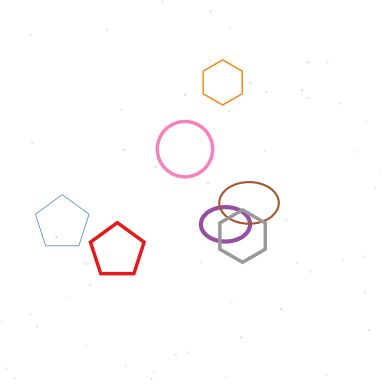[{"shape": "pentagon", "thickness": 2.5, "radius": 0.37, "center": [0.305, 0.348]}, {"shape": "pentagon", "thickness": 0.5, "radius": 0.37, "center": [0.162, 0.421]}, {"shape": "oval", "thickness": 3, "radius": 0.32, "center": [0.586, 0.417]}, {"shape": "hexagon", "thickness": 1, "radius": 0.29, "center": [0.578, 0.786]}, {"shape": "oval", "thickness": 1.5, "radius": 0.39, "center": [0.647, 0.473]}, {"shape": "circle", "thickness": 2.5, "radius": 0.36, "center": [0.48, 0.613]}, {"shape": "hexagon", "thickness": 2.5, "radius": 0.34, "center": [0.63, 0.387]}]